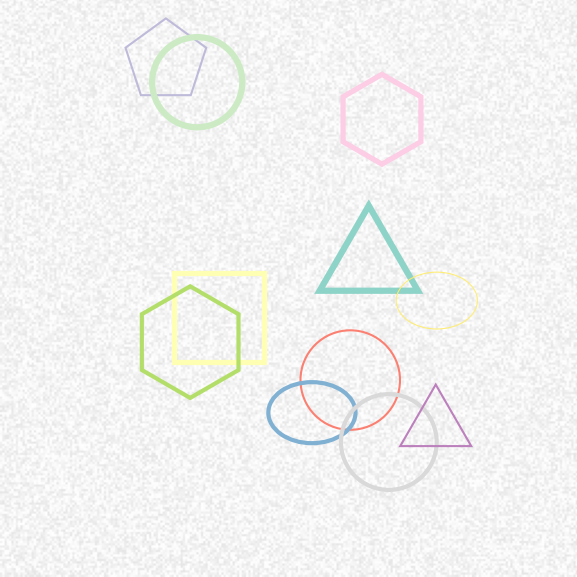[{"shape": "triangle", "thickness": 3, "radius": 0.49, "center": [0.639, 0.545]}, {"shape": "square", "thickness": 2.5, "radius": 0.39, "center": [0.38, 0.449]}, {"shape": "pentagon", "thickness": 1, "radius": 0.37, "center": [0.287, 0.894]}, {"shape": "circle", "thickness": 1, "radius": 0.43, "center": [0.606, 0.341]}, {"shape": "oval", "thickness": 2, "radius": 0.38, "center": [0.54, 0.285]}, {"shape": "hexagon", "thickness": 2, "radius": 0.48, "center": [0.329, 0.407]}, {"shape": "hexagon", "thickness": 2.5, "radius": 0.39, "center": [0.661, 0.793]}, {"shape": "circle", "thickness": 2, "radius": 0.41, "center": [0.673, 0.234]}, {"shape": "triangle", "thickness": 1, "radius": 0.36, "center": [0.755, 0.262]}, {"shape": "circle", "thickness": 3, "radius": 0.39, "center": [0.341, 0.857]}, {"shape": "oval", "thickness": 0.5, "radius": 0.35, "center": [0.756, 0.479]}]